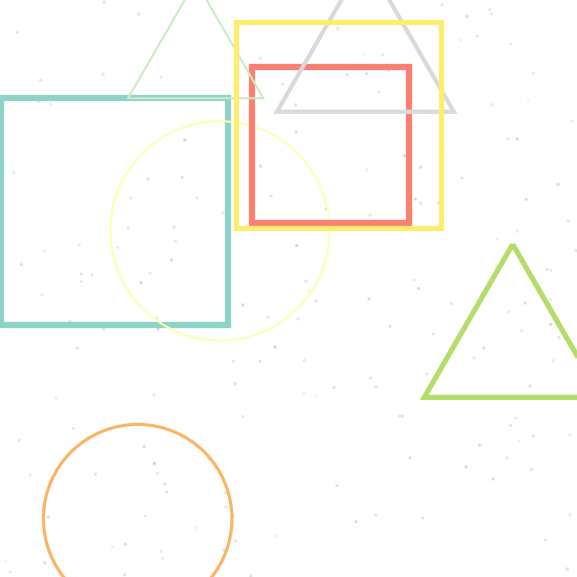[{"shape": "square", "thickness": 3, "radius": 0.98, "center": [0.199, 0.633]}, {"shape": "circle", "thickness": 1, "radius": 0.95, "center": [0.381, 0.599]}, {"shape": "square", "thickness": 3, "radius": 0.68, "center": [0.573, 0.748]}, {"shape": "circle", "thickness": 1.5, "radius": 0.82, "center": [0.238, 0.101]}, {"shape": "triangle", "thickness": 2.5, "radius": 0.88, "center": [0.888, 0.399]}, {"shape": "triangle", "thickness": 2, "radius": 0.88, "center": [0.633, 0.894]}, {"shape": "triangle", "thickness": 1, "radius": 0.68, "center": [0.339, 0.897]}, {"shape": "square", "thickness": 2.5, "radius": 0.89, "center": [0.586, 0.783]}]